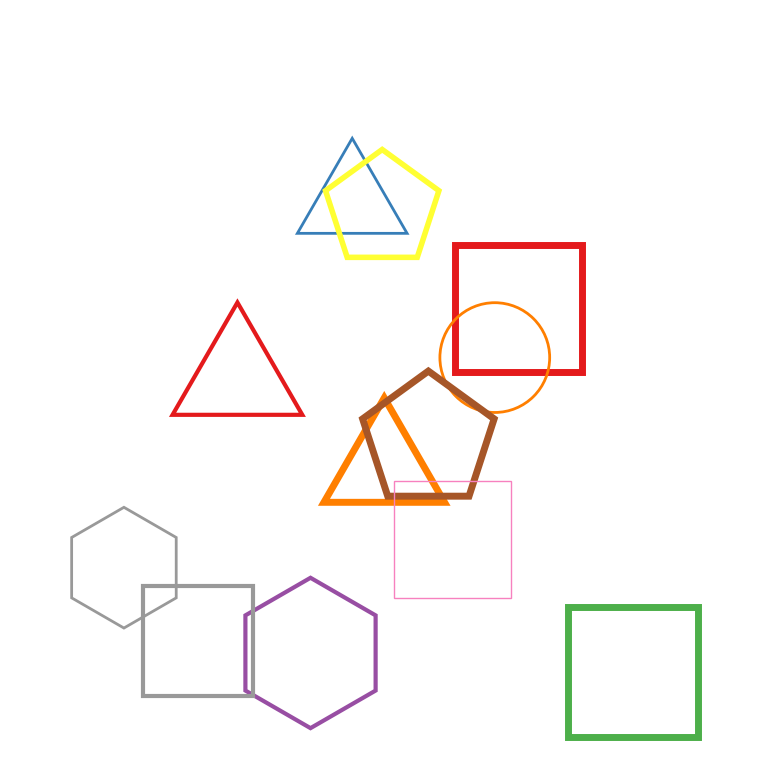[{"shape": "square", "thickness": 2.5, "radius": 0.41, "center": [0.673, 0.599]}, {"shape": "triangle", "thickness": 1.5, "radius": 0.49, "center": [0.308, 0.51]}, {"shape": "triangle", "thickness": 1, "radius": 0.41, "center": [0.457, 0.738]}, {"shape": "square", "thickness": 2.5, "radius": 0.42, "center": [0.822, 0.127]}, {"shape": "hexagon", "thickness": 1.5, "radius": 0.49, "center": [0.403, 0.152]}, {"shape": "circle", "thickness": 1, "radius": 0.36, "center": [0.643, 0.536]}, {"shape": "triangle", "thickness": 2.5, "radius": 0.45, "center": [0.499, 0.393]}, {"shape": "pentagon", "thickness": 2, "radius": 0.39, "center": [0.496, 0.728]}, {"shape": "pentagon", "thickness": 2.5, "radius": 0.45, "center": [0.556, 0.428]}, {"shape": "square", "thickness": 0.5, "radius": 0.38, "center": [0.588, 0.299]}, {"shape": "square", "thickness": 1.5, "radius": 0.36, "center": [0.257, 0.168]}, {"shape": "hexagon", "thickness": 1, "radius": 0.39, "center": [0.161, 0.263]}]